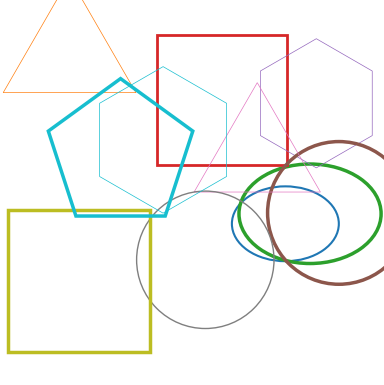[{"shape": "oval", "thickness": 1.5, "radius": 0.69, "center": [0.741, 0.419]}, {"shape": "triangle", "thickness": 0.5, "radius": 0.99, "center": [0.181, 0.859]}, {"shape": "oval", "thickness": 2.5, "radius": 0.92, "center": [0.805, 0.445]}, {"shape": "square", "thickness": 2, "radius": 0.84, "center": [0.576, 0.74]}, {"shape": "hexagon", "thickness": 0.5, "radius": 0.84, "center": [0.822, 0.732]}, {"shape": "circle", "thickness": 2.5, "radius": 0.93, "center": [0.88, 0.447]}, {"shape": "triangle", "thickness": 0.5, "radius": 0.95, "center": [0.668, 0.596]}, {"shape": "circle", "thickness": 1, "radius": 0.89, "center": [0.533, 0.325]}, {"shape": "square", "thickness": 2.5, "radius": 0.92, "center": [0.205, 0.269]}, {"shape": "hexagon", "thickness": 0.5, "radius": 0.95, "center": [0.424, 0.637]}, {"shape": "pentagon", "thickness": 2.5, "radius": 0.99, "center": [0.313, 0.599]}]